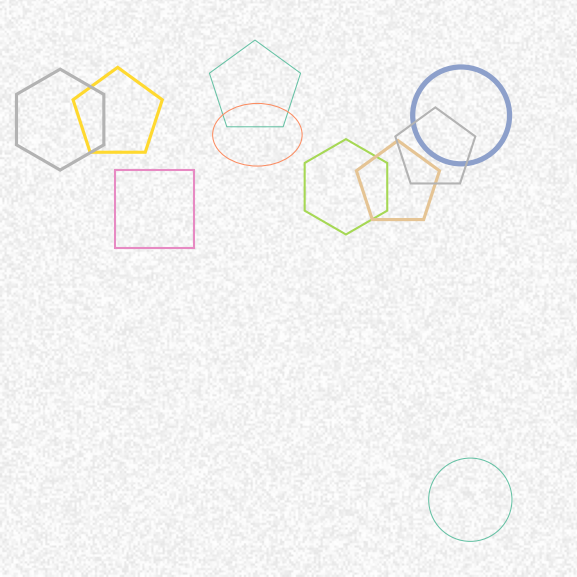[{"shape": "pentagon", "thickness": 0.5, "radius": 0.42, "center": [0.442, 0.847]}, {"shape": "circle", "thickness": 0.5, "radius": 0.36, "center": [0.814, 0.134]}, {"shape": "oval", "thickness": 0.5, "radius": 0.39, "center": [0.446, 0.766]}, {"shape": "circle", "thickness": 2.5, "radius": 0.42, "center": [0.798, 0.799]}, {"shape": "square", "thickness": 1, "radius": 0.34, "center": [0.267, 0.638]}, {"shape": "hexagon", "thickness": 1, "radius": 0.41, "center": [0.599, 0.676]}, {"shape": "pentagon", "thickness": 1.5, "radius": 0.41, "center": [0.204, 0.801]}, {"shape": "pentagon", "thickness": 1.5, "radius": 0.38, "center": [0.689, 0.68]}, {"shape": "pentagon", "thickness": 1, "radius": 0.36, "center": [0.754, 0.74]}, {"shape": "hexagon", "thickness": 1.5, "radius": 0.44, "center": [0.104, 0.792]}]